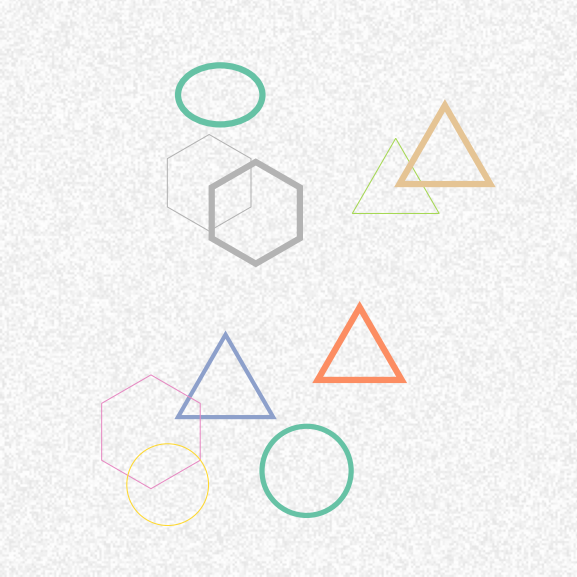[{"shape": "circle", "thickness": 2.5, "radius": 0.39, "center": [0.531, 0.184]}, {"shape": "oval", "thickness": 3, "radius": 0.37, "center": [0.381, 0.835]}, {"shape": "triangle", "thickness": 3, "radius": 0.42, "center": [0.623, 0.383]}, {"shape": "triangle", "thickness": 2, "radius": 0.48, "center": [0.391, 0.324]}, {"shape": "hexagon", "thickness": 0.5, "radius": 0.49, "center": [0.261, 0.251]}, {"shape": "triangle", "thickness": 0.5, "radius": 0.43, "center": [0.685, 0.673]}, {"shape": "circle", "thickness": 0.5, "radius": 0.35, "center": [0.29, 0.16]}, {"shape": "triangle", "thickness": 3, "radius": 0.45, "center": [0.77, 0.726]}, {"shape": "hexagon", "thickness": 0.5, "radius": 0.42, "center": [0.362, 0.683]}, {"shape": "hexagon", "thickness": 3, "radius": 0.44, "center": [0.443, 0.631]}]